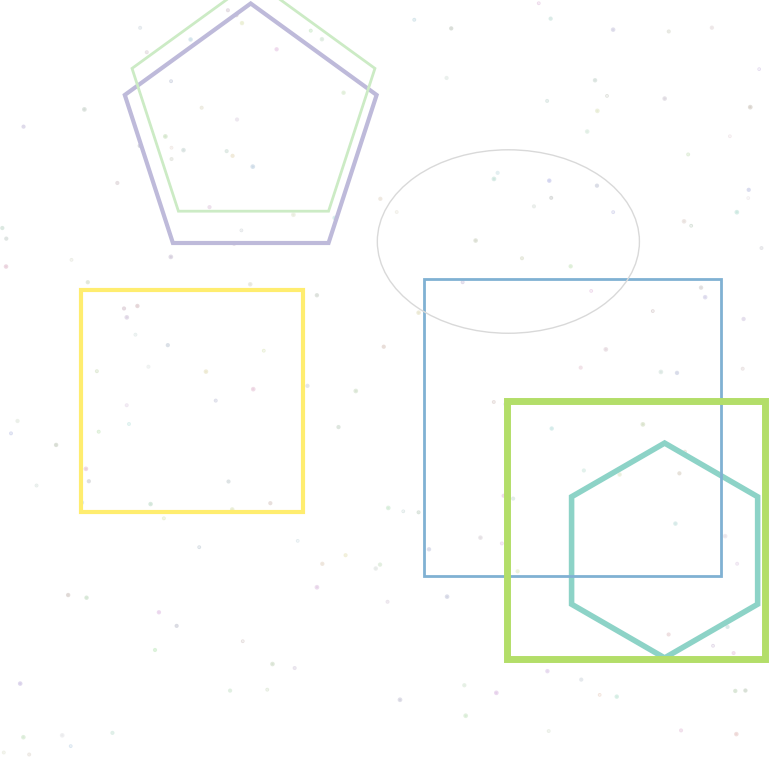[{"shape": "hexagon", "thickness": 2, "radius": 0.7, "center": [0.863, 0.285]}, {"shape": "pentagon", "thickness": 1.5, "radius": 0.86, "center": [0.326, 0.824]}, {"shape": "square", "thickness": 1, "radius": 0.97, "center": [0.744, 0.445]}, {"shape": "square", "thickness": 2.5, "radius": 0.84, "center": [0.826, 0.311]}, {"shape": "oval", "thickness": 0.5, "radius": 0.85, "center": [0.66, 0.686]}, {"shape": "pentagon", "thickness": 1, "radius": 0.83, "center": [0.329, 0.86]}, {"shape": "square", "thickness": 1.5, "radius": 0.72, "center": [0.249, 0.479]}]